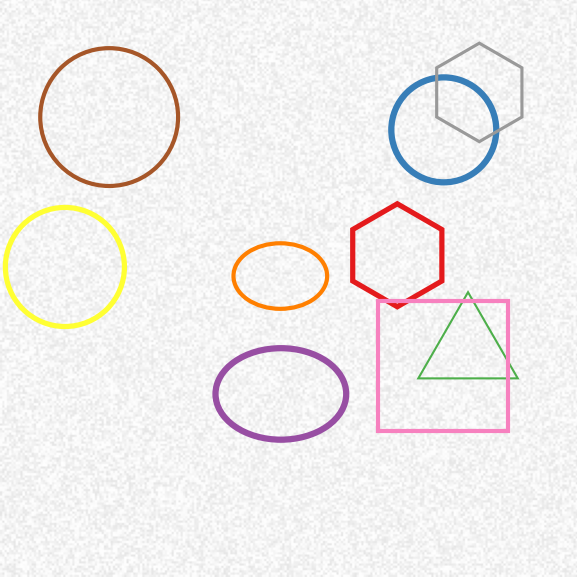[{"shape": "hexagon", "thickness": 2.5, "radius": 0.45, "center": [0.688, 0.557]}, {"shape": "circle", "thickness": 3, "radius": 0.45, "center": [0.768, 0.774]}, {"shape": "triangle", "thickness": 1, "radius": 0.5, "center": [0.81, 0.394]}, {"shape": "oval", "thickness": 3, "radius": 0.57, "center": [0.486, 0.317]}, {"shape": "oval", "thickness": 2, "radius": 0.41, "center": [0.485, 0.521]}, {"shape": "circle", "thickness": 2.5, "radius": 0.52, "center": [0.112, 0.537]}, {"shape": "circle", "thickness": 2, "radius": 0.6, "center": [0.189, 0.796]}, {"shape": "square", "thickness": 2, "radius": 0.56, "center": [0.768, 0.366]}, {"shape": "hexagon", "thickness": 1.5, "radius": 0.43, "center": [0.83, 0.839]}]